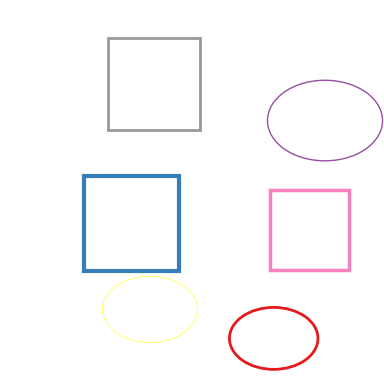[{"shape": "oval", "thickness": 2, "radius": 0.57, "center": [0.711, 0.121]}, {"shape": "square", "thickness": 3, "radius": 0.62, "center": [0.342, 0.42]}, {"shape": "oval", "thickness": 1, "radius": 0.75, "center": [0.844, 0.687]}, {"shape": "oval", "thickness": 0.5, "radius": 0.62, "center": [0.389, 0.196]}, {"shape": "square", "thickness": 2.5, "radius": 0.52, "center": [0.805, 0.402]}, {"shape": "square", "thickness": 2, "radius": 0.6, "center": [0.4, 0.782]}]